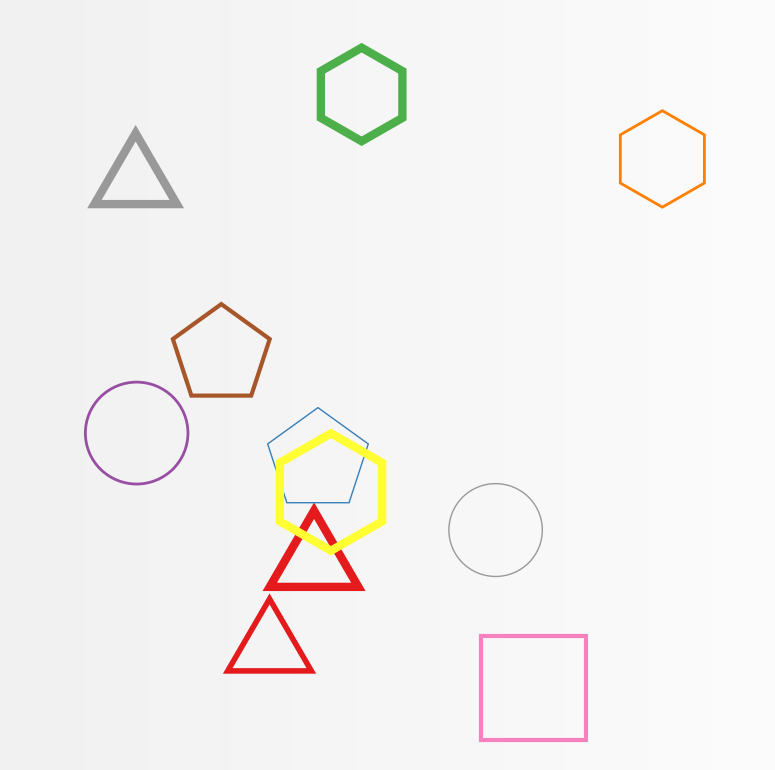[{"shape": "triangle", "thickness": 3, "radius": 0.33, "center": [0.405, 0.271]}, {"shape": "triangle", "thickness": 2, "radius": 0.31, "center": [0.348, 0.16]}, {"shape": "pentagon", "thickness": 0.5, "radius": 0.34, "center": [0.41, 0.402]}, {"shape": "hexagon", "thickness": 3, "radius": 0.3, "center": [0.467, 0.877]}, {"shape": "circle", "thickness": 1, "radius": 0.33, "center": [0.176, 0.438]}, {"shape": "hexagon", "thickness": 1, "radius": 0.31, "center": [0.855, 0.794]}, {"shape": "hexagon", "thickness": 3, "radius": 0.38, "center": [0.427, 0.361]}, {"shape": "pentagon", "thickness": 1.5, "radius": 0.33, "center": [0.286, 0.539]}, {"shape": "square", "thickness": 1.5, "radius": 0.34, "center": [0.688, 0.106]}, {"shape": "circle", "thickness": 0.5, "radius": 0.3, "center": [0.639, 0.312]}, {"shape": "triangle", "thickness": 3, "radius": 0.31, "center": [0.175, 0.766]}]